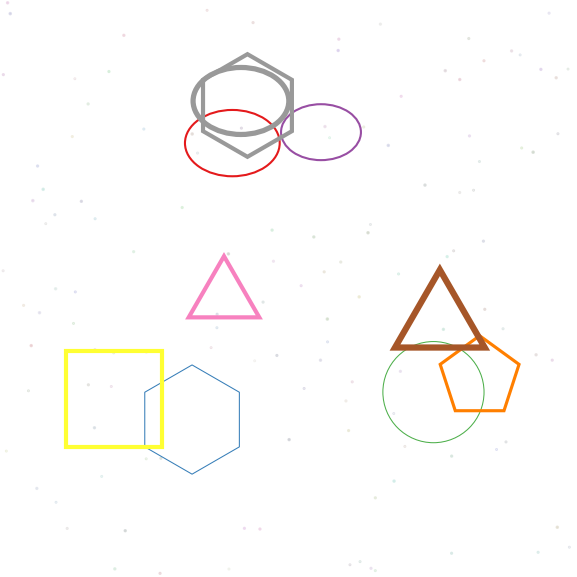[{"shape": "oval", "thickness": 1, "radius": 0.41, "center": [0.402, 0.751]}, {"shape": "hexagon", "thickness": 0.5, "radius": 0.47, "center": [0.333, 0.273]}, {"shape": "circle", "thickness": 0.5, "radius": 0.44, "center": [0.751, 0.32]}, {"shape": "oval", "thickness": 1, "radius": 0.35, "center": [0.556, 0.77]}, {"shape": "pentagon", "thickness": 1.5, "radius": 0.36, "center": [0.831, 0.346]}, {"shape": "square", "thickness": 2, "radius": 0.41, "center": [0.197, 0.308]}, {"shape": "triangle", "thickness": 3, "radius": 0.45, "center": [0.762, 0.442]}, {"shape": "triangle", "thickness": 2, "radius": 0.35, "center": [0.388, 0.485]}, {"shape": "hexagon", "thickness": 2, "radius": 0.44, "center": [0.429, 0.816]}, {"shape": "oval", "thickness": 2.5, "radius": 0.41, "center": [0.417, 0.824]}]